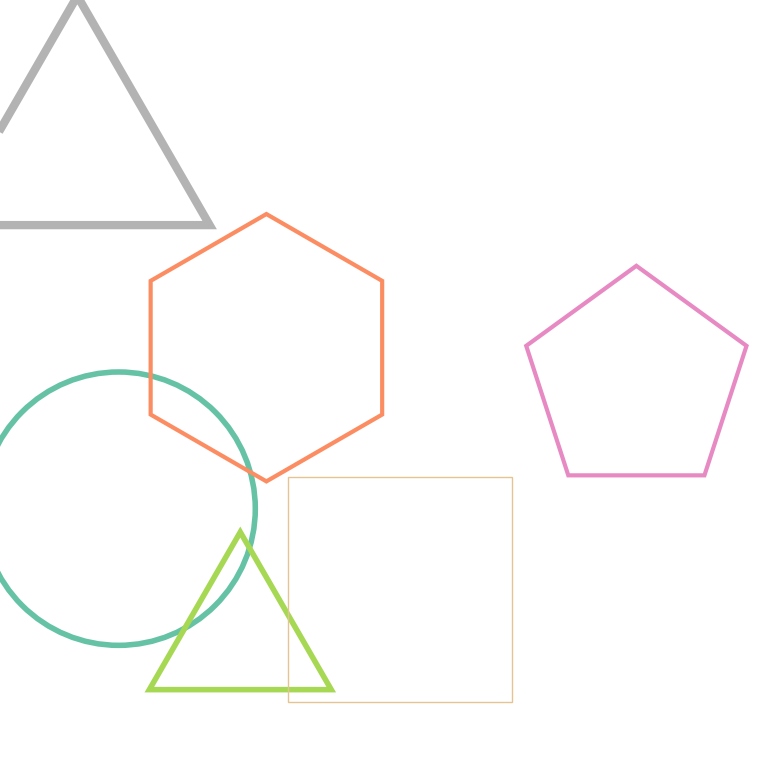[{"shape": "circle", "thickness": 2, "radius": 0.89, "center": [0.154, 0.339]}, {"shape": "hexagon", "thickness": 1.5, "radius": 0.87, "center": [0.346, 0.548]}, {"shape": "pentagon", "thickness": 1.5, "radius": 0.75, "center": [0.826, 0.504]}, {"shape": "triangle", "thickness": 2, "radius": 0.68, "center": [0.312, 0.173]}, {"shape": "square", "thickness": 0.5, "radius": 0.73, "center": [0.52, 0.234]}, {"shape": "triangle", "thickness": 3, "radius": 0.99, "center": [0.1, 0.807]}]